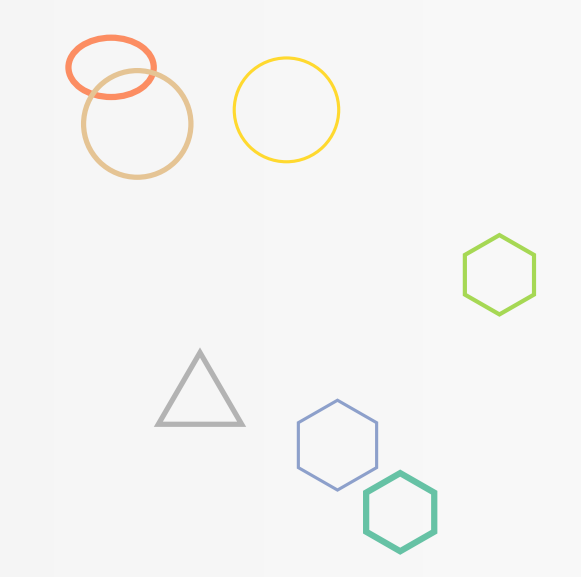[{"shape": "hexagon", "thickness": 3, "radius": 0.34, "center": [0.689, 0.112]}, {"shape": "oval", "thickness": 3, "radius": 0.37, "center": [0.191, 0.882]}, {"shape": "hexagon", "thickness": 1.5, "radius": 0.39, "center": [0.581, 0.228]}, {"shape": "hexagon", "thickness": 2, "radius": 0.34, "center": [0.859, 0.523]}, {"shape": "circle", "thickness": 1.5, "radius": 0.45, "center": [0.493, 0.809]}, {"shape": "circle", "thickness": 2.5, "radius": 0.46, "center": [0.236, 0.785]}, {"shape": "triangle", "thickness": 2.5, "radius": 0.41, "center": [0.344, 0.306]}]